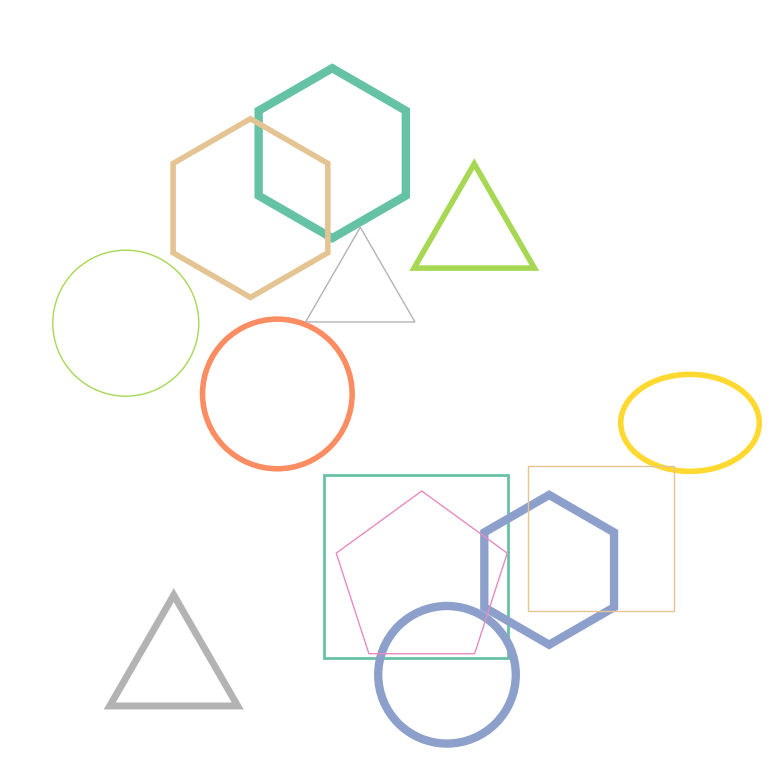[{"shape": "square", "thickness": 1, "radius": 0.6, "center": [0.54, 0.264]}, {"shape": "hexagon", "thickness": 3, "radius": 0.55, "center": [0.431, 0.801]}, {"shape": "circle", "thickness": 2, "radius": 0.49, "center": [0.36, 0.488]}, {"shape": "hexagon", "thickness": 3, "radius": 0.49, "center": [0.713, 0.26]}, {"shape": "circle", "thickness": 3, "radius": 0.45, "center": [0.581, 0.124]}, {"shape": "pentagon", "thickness": 0.5, "radius": 0.58, "center": [0.548, 0.246]}, {"shape": "circle", "thickness": 0.5, "radius": 0.47, "center": [0.163, 0.58]}, {"shape": "triangle", "thickness": 2, "radius": 0.45, "center": [0.616, 0.697]}, {"shape": "oval", "thickness": 2, "radius": 0.45, "center": [0.896, 0.451]}, {"shape": "hexagon", "thickness": 2, "radius": 0.58, "center": [0.325, 0.73]}, {"shape": "square", "thickness": 0.5, "radius": 0.47, "center": [0.781, 0.301]}, {"shape": "triangle", "thickness": 2.5, "radius": 0.48, "center": [0.226, 0.131]}, {"shape": "triangle", "thickness": 0.5, "radius": 0.41, "center": [0.468, 0.623]}]